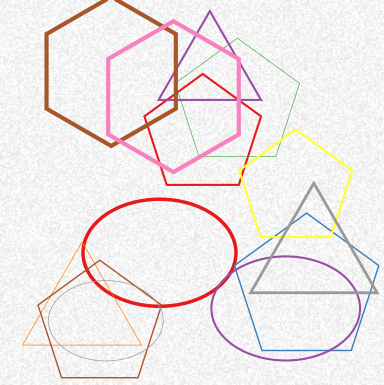[{"shape": "oval", "thickness": 2.5, "radius": 0.99, "center": [0.414, 0.343]}, {"shape": "pentagon", "thickness": 1.5, "radius": 0.8, "center": [0.527, 0.649]}, {"shape": "pentagon", "thickness": 1, "radius": 0.99, "center": [0.796, 0.249]}, {"shape": "pentagon", "thickness": 0.5, "radius": 0.85, "center": [0.617, 0.731]}, {"shape": "oval", "thickness": 1.5, "radius": 0.97, "center": [0.742, 0.199]}, {"shape": "triangle", "thickness": 1.5, "radius": 0.77, "center": [0.545, 0.817]}, {"shape": "triangle", "thickness": 0.5, "radius": 0.89, "center": [0.213, 0.193]}, {"shape": "pentagon", "thickness": 1.5, "radius": 0.77, "center": [0.768, 0.509]}, {"shape": "pentagon", "thickness": 1, "radius": 0.84, "center": [0.259, 0.155]}, {"shape": "hexagon", "thickness": 3, "radius": 0.97, "center": [0.289, 0.815]}, {"shape": "hexagon", "thickness": 3, "radius": 0.98, "center": [0.451, 0.749]}, {"shape": "oval", "thickness": 0.5, "radius": 0.75, "center": [0.275, 0.167]}, {"shape": "triangle", "thickness": 2, "radius": 0.95, "center": [0.815, 0.335]}]